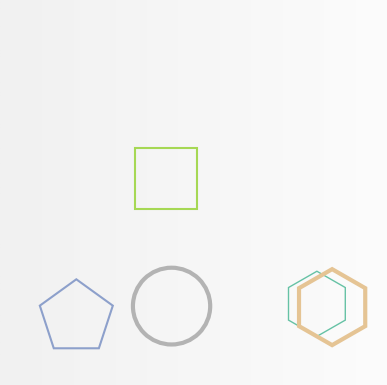[{"shape": "hexagon", "thickness": 1, "radius": 0.42, "center": [0.818, 0.211]}, {"shape": "pentagon", "thickness": 1.5, "radius": 0.5, "center": [0.197, 0.175]}, {"shape": "square", "thickness": 1.5, "radius": 0.4, "center": [0.429, 0.536]}, {"shape": "hexagon", "thickness": 3, "radius": 0.49, "center": [0.857, 0.202]}, {"shape": "circle", "thickness": 3, "radius": 0.5, "center": [0.443, 0.205]}]